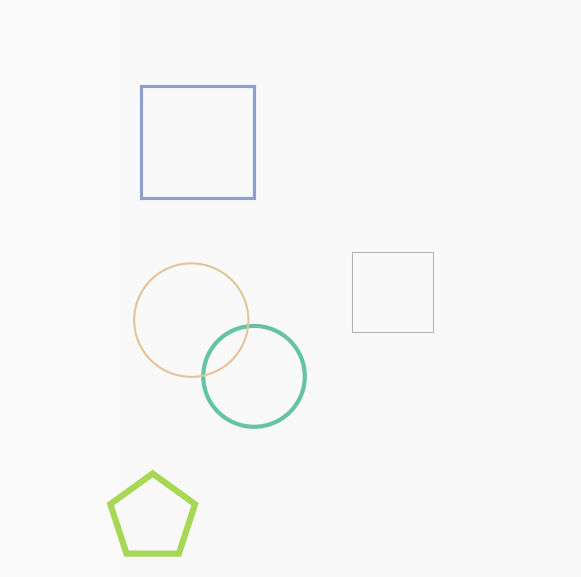[{"shape": "circle", "thickness": 2, "radius": 0.44, "center": [0.437, 0.347]}, {"shape": "square", "thickness": 1.5, "radius": 0.48, "center": [0.34, 0.753]}, {"shape": "pentagon", "thickness": 3, "radius": 0.38, "center": [0.263, 0.102]}, {"shape": "circle", "thickness": 1, "radius": 0.49, "center": [0.329, 0.445]}, {"shape": "square", "thickness": 0.5, "radius": 0.35, "center": [0.675, 0.494]}]